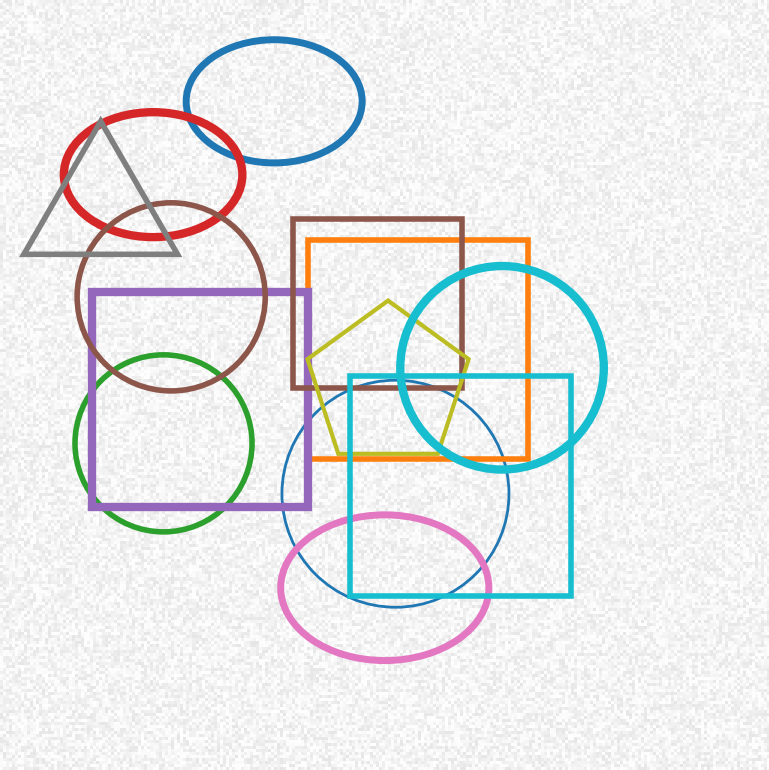[{"shape": "circle", "thickness": 1, "radius": 0.74, "center": [0.514, 0.359]}, {"shape": "oval", "thickness": 2.5, "radius": 0.57, "center": [0.356, 0.868]}, {"shape": "square", "thickness": 2, "radius": 0.71, "center": [0.543, 0.546]}, {"shape": "circle", "thickness": 2, "radius": 0.57, "center": [0.212, 0.424]}, {"shape": "oval", "thickness": 3, "radius": 0.58, "center": [0.199, 0.773]}, {"shape": "square", "thickness": 3, "radius": 0.7, "center": [0.26, 0.481]}, {"shape": "square", "thickness": 2, "radius": 0.55, "center": [0.49, 0.606]}, {"shape": "circle", "thickness": 2, "radius": 0.61, "center": [0.222, 0.614]}, {"shape": "oval", "thickness": 2.5, "radius": 0.68, "center": [0.5, 0.237]}, {"shape": "triangle", "thickness": 2, "radius": 0.58, "center": [0.131, 0.727]}, {"shape": "pentagon", "thickness": 1.5, "radius": 0.55, "center": [0.504, 0.5]}, {"shape": "circle", "thickness": 3, "radius": 0.66, "center": [0.652, 0.522]}, {"shape": "square", "thickness": 2, "radius": 0.72, "center": [0.598, 0.369]}]